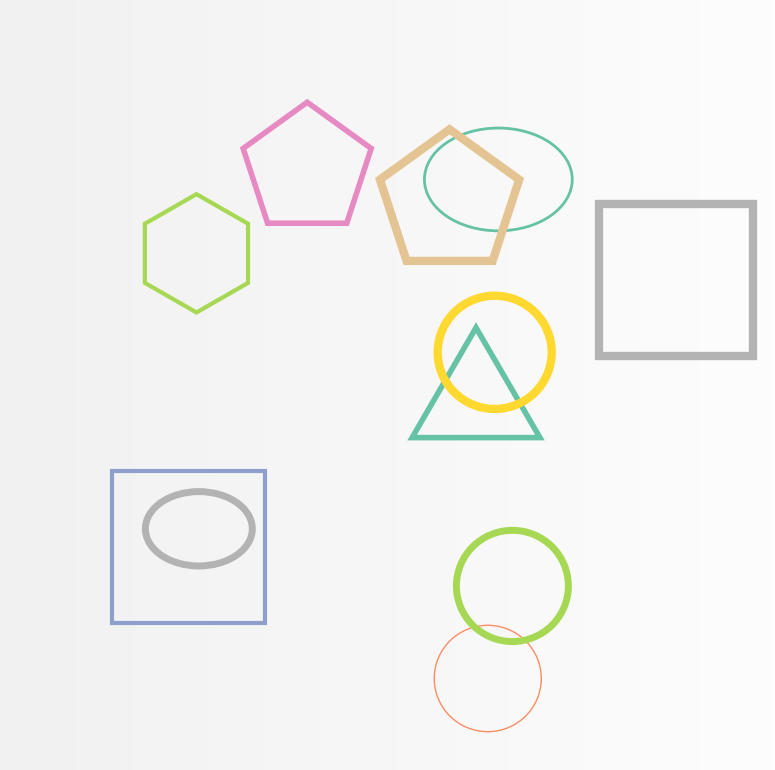[{"shape": "triangle", "thickness": 2, "radius": 0.48, "center": [0.614, 0.479]}, {"shape": "oval", "thickness": 1, "radius": 0.48, "center": [0.643, 0.767]}, {"shape": "circle", "thickness": 0.5, "radius": 0.35, "center": [0.629, 0.119]}, {"shape": "square", "thickness": 1.5, "radius": 0.49, "center": [0.244, 0.29]}, {"shape": "pentagon", "thickness": 2, "radius": 0.43, "center": [0.396, 0.78]}, {"shape": "circle", "thickness": 2.5, "radius": 0.36, "center": [0.661, 0.239]}, {"shape": "hexagon", "thickness": 1.5, "radius": 0.38, "center": [0.253, 0.671]}, {"shape": "circle", "thickness": 3, "radius": 0.37, "center": [0.638, 0.542]}, {"shape": "pentagon", "thickness": 3, "radius": 0.47, "center": [0.58, 0.738]}, {"shape": "square", "thickness": 3, "radius": 0.5, "center": [0.872, 0.636]}, {"shape": "oval", "thickness": 2.5, "radius": 0.34, "center": [0.257, 0.313]}]